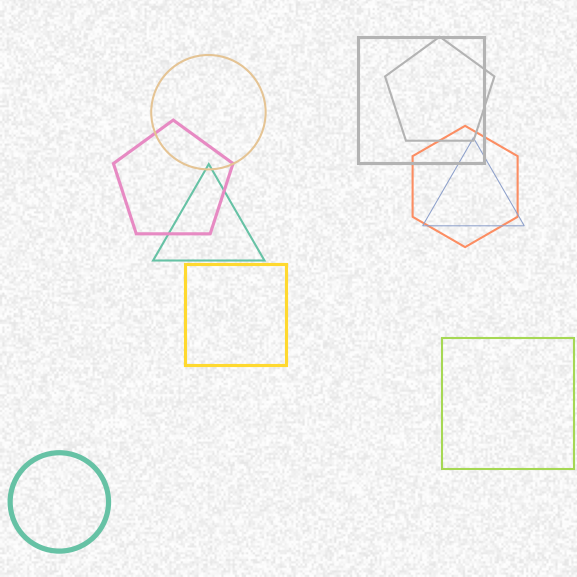[{"shape": "triangle", "thickness": 1, "radius": 0.56, "center": [0.362, 0.604]}, {"shape": "circle", "thickness": 2.5, "radius": 0.43, "center": [0.103, 0.13]}, {"shape": "hexagon", "thickness": 1, "radius": 0.52, "center": [0.805, 0.676]}, {"shape": "triangle", "thickness": 0.5, "radius": 0.51, "center": [0.82, 0.659]}, {"shape": "pentagon", "thickness": 1.5, "radius": 0.54, "center": [0.3, 0.682]}, {"shape": "square", "thickness": 1, "radius": 0.57, "center": [0.88, 0.301]}, {"shape": "square", "thickness": 1.5, "radius": 0.44, "center": [0.408, 0.455]}, {"shape": "circle", "thickness": 1, "radius": 0.5, "center": [0.361, 0.805]}, {"shape": "pentagon", "thickness": 1, "radius": 0.5, "center": [0.761, 0.836]}, {"shape": "square", "thickness": 1.5, "radius": 0.54, "center": [0.729, 0.826]}]